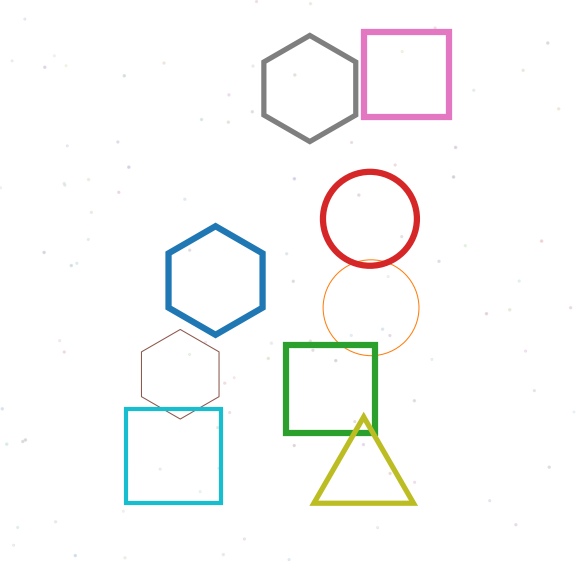[{"shape": "hexagon", "thickness": 3, "radius": 0.47, "center": [0.373, 0.513]}, {"shape": "circle", "thickness": 0.5, "radius": 0.41, "center": [0.643, 0.466]}, {"shape": "square", "thickness": 3, "radius": 0.38, "center": [0.572, 0.326]}, {"shape": "circle", "thickness": 3, "radius": 0.41, "center": [0.641, 0.62]}, {"shape": "hexagon", "thickness": 0.5, "radius": 0.39, "center": [0.312, 0.351]}, {"shape": "square", "thickness": 3, "radius": 0.37, "center": [0.704, 0.87]}, {"shape": "hexagon", "thickness": 2.5, "radius": 0.46, "center": [0.536, 0.846]}, {"shape": "triangle", "thickness": 2.5, "radius": 0.5, "center": [0.63, 0.178]}, {"shape": "square", "thickness": 2, "radius": 0.41, "center": [0.301, 0.21]}]